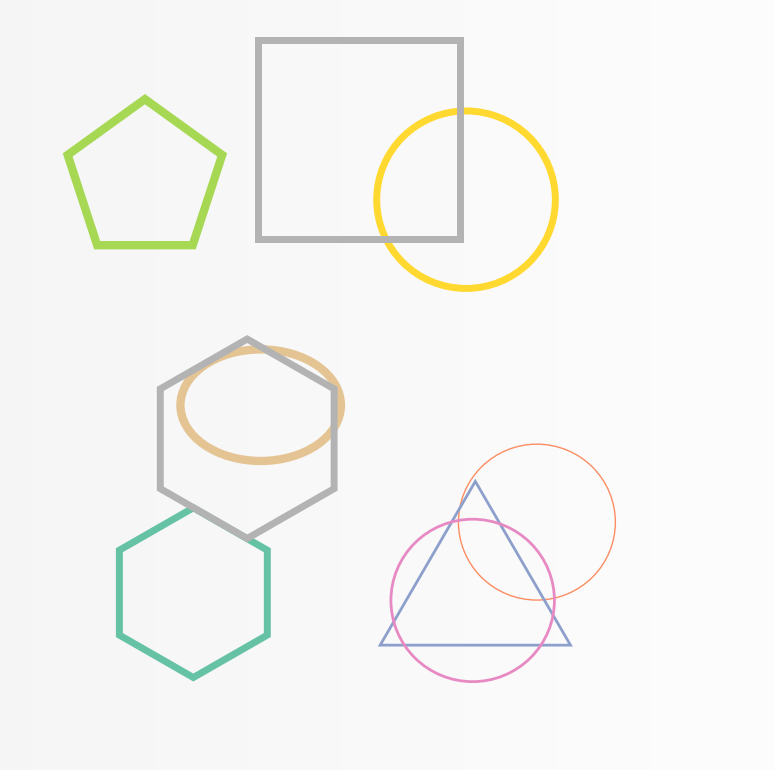[{"shape": "hexagon", "thickness": 2.5, "radius": 0.55, "center": [0.249, 0.23]}, {"shape": "circle", "thickness": 0.5, "radius": 0.51, "center": [0.693, 0.322]}, {"shape": "triangle", "thickness": 1, "radius": 0.71, "center": [0.613, 0.233]}, {"shape": "circle", "thickness": 1, "radius": 0.53, "center": [0.61, 0.22]}, {"shape": "pentagon", "thickness": 3, "radius": 0.52, "center": [0.187, 0.766]}, {"shape": "circle", "thickness": 2.5, "radius": 0.58, "center": [0.601, 0.741]}, {"shape": "oval", "thickness": 3, "radius": 0.52, "center": [0.336, 0.474]}, {"shape": "square", "thickness": 2.5, "radius": 0.65, "center": [0.463, 0.819]}, {"shape": "hexagon", "thickness": 2.5, "radius": 0.65, "center": [0.319, 0.43]}]